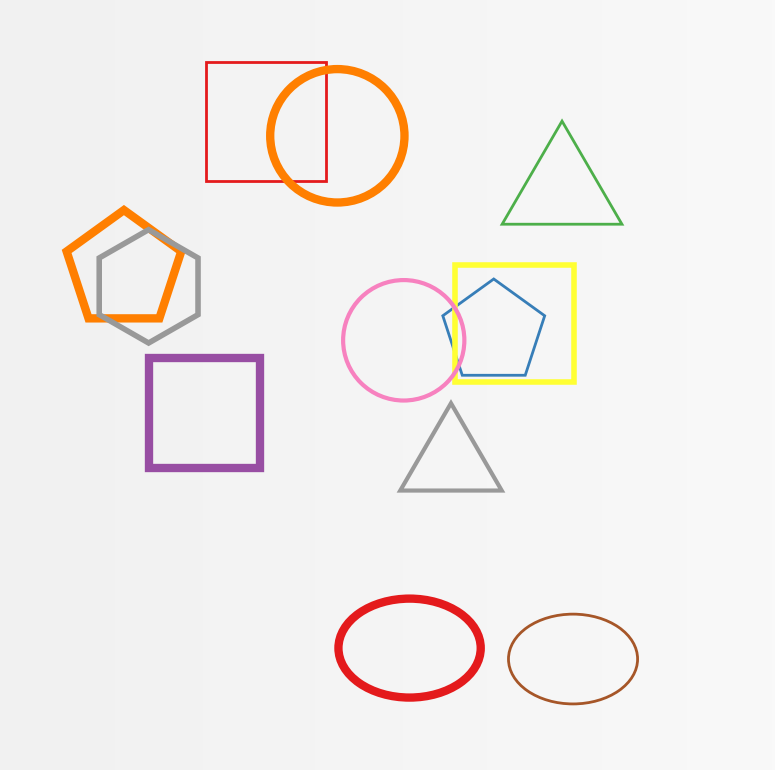[{"shape": "square", "thickness": 1, "radius": 0.39, "center": [0.343, 0.842]}, {"shape": "oval", "thickness": 3, "radius": 0.46, "center": [0.528, 0.158]}, {"shape": "pentagon", "thickness": 1, "radius": 0.35, "center": [0.637, 0.569]}, {"shape": "triangle", "thickness": 1, "radius": 0.45, "center": [0.725, 0.753]}, {"shape": "square", "thickness": 3, "radius": 0.36, "center": [0.264, 0.464]}, {"shape": "circle", "thickness": 3, "radius": 0.43, "center": [0.435, 0.824]}, {"shape": "pentagon", "thickness": 3, "radius": 0.39, "center": [0.16, 0.649]}, {"shape": "square", "thickness": 2, "radius": 0.38, "center": [0.664, 0.58]}, {"shape": "oval", "thickness": 1, "radius": 0.42, "center": [0.739, 0.144]}, {"shape": "circle", "thickness": 1.5, "radius": 0.39, "center": [0.521, 0.558]}, {"shape": "triangle", "thickness": 1.5, "radius": 0.38, "center": [0.582, 0.401]}, {"shape": "hexagon", "thickness": 2, "radius": 0.37, "center": [0.192, 0.628]}]